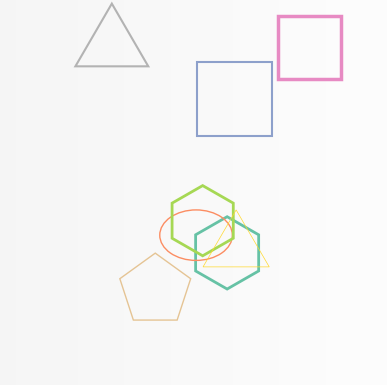[{"shape": "hexagon", "thickness": 2, "radius": 0.47, "center": [0.586, 0.343]}, {"shape": "oval", "thickness": 1, "radius": 0.47, "center": [0.506, 0.389]}, {"shape": "square", "thickness": 1.5, "radius": 0.48, "center": [0.605, 0.743]}, {"shape": "square", "thickness": 2.5, "radius": 0.41, "center": [0.798, 0.876]}, {"shape": "hexagon", "thickness": 2, "radius": 0.46, "center": [0.523, 0.427]}, {"shape": "triangle", "thickness": 0.5, "radius": 0.49, "center": [0.609, 0.356]}, {"shape": "pentagon", "thickness": 1, "radius": 0.48, "center": [0.401, 0.246]}, {"shape": "triangle", "thickness": 1.5, "radius": 0.54, "center": [0.289, 0.882]}]